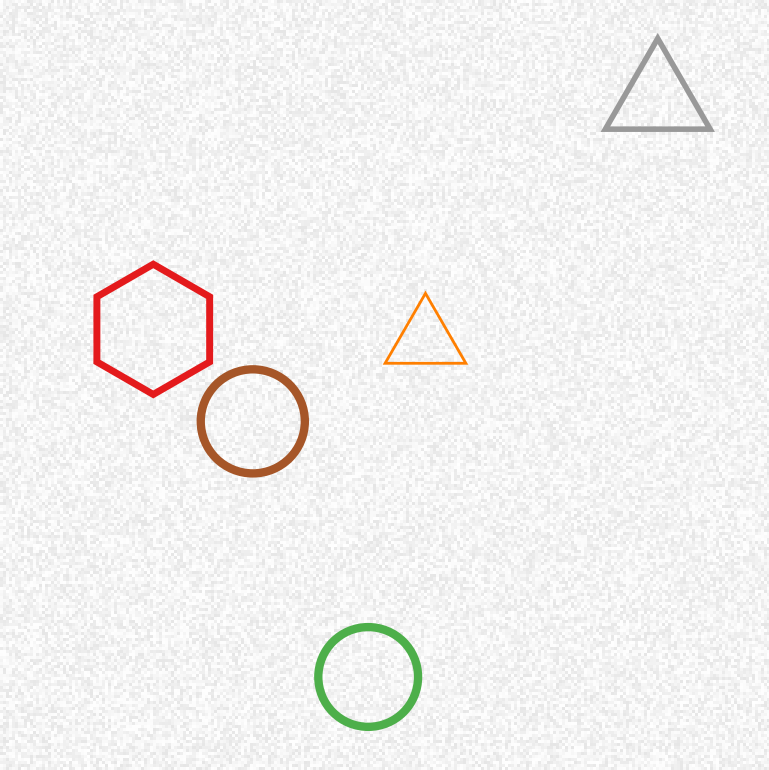[{"shape": "hexagon", "thickness": 2.5, "radius": 0.42, "center": [0.199, 0.572]}, {"shape": "circle", "thickness": 3, "radius": 0.32, "center": [0.478, 0.121]}, {"shape": "triangle", "thickness": 1, "radius": 0.3, "center": [0.553, 0.558]}, {"shape": "circle", "thickness": 3, "radius": 0.34, "center": [0.328, 0.453]}, {"shape": "triangle", "thickness": 2, "radius": 0.39, "center": [0.854, 0.872]}]